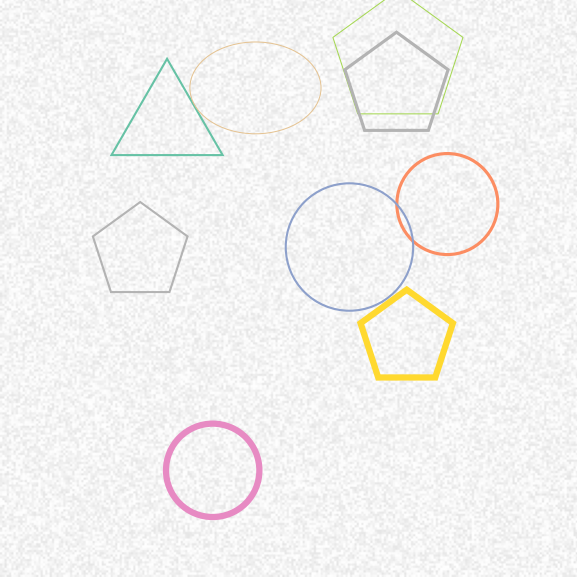[{"shape": "triangle", "thickness": 1, "radius": 0.56, "center": [0.289, 0.786]}, {"shape": "circle", "thickness": 1.5, "radius": 0.44, "center": [0.775, 0.646]}, {"shape": "circle", "thickness": 1, "radius": 0.55, "center": [0.605, 0.571]}, {"shape": "circle", "thickness": 3, "radius": 0.4, "center": [0.368, 0.185]}, {"shape": "pentagon", "thickness": 0.5, "radius": 0.59, "center": [0.689, 0.898]}, {"shape": "pentagon", "thickness": 3, "radius": 0.42, "center": [0.704, 0.413]}, {"shape": "oval", "thickness": 0.5, "radius": 0.57, "center": [0.442, 0.847]}, {"shape": "pentagon", "thickness": 1.5, "radius": 0.47, "center": [0.687, 0.849]}, {"shape": "pentagon", "thickness": 1, "radius": 0.43, "center": [0.243, 0.563]}]